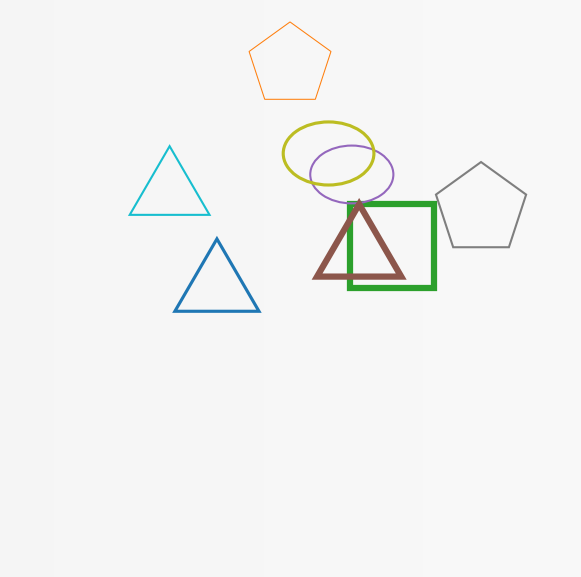[{"shape": "triangle", "thickness": 1.5, "radius": 0.42, "center": [0.373, 0.502]}, {"shape": "pentagon", "thickness": 0.5, "radius": 0.37, "center": [0.499, 0.887]}, {"shape": "square", "thickness": 3, "radius": 0.36, "center": [0.675, 0.574]}, {"shape": "oval", "thickness": 1, "radius": 0.36, "center": [0.605, 0.697]}, {"shape": "triangle", "thickness": 3, "radius": 0.42, "center": [0.618, 0.562]}, {"shape": "pentagon", "thickness": 1, "radius": 0.41, "center": [0.828, 0.637]}, {"shape": "oval", "thickness": 1.5, "radius": 0.39, "center": [0.565, 0.733]}, {"shape": "triangle", "thickness": 1, "radius": 0.4, "center": [0.292, 0.667]}]